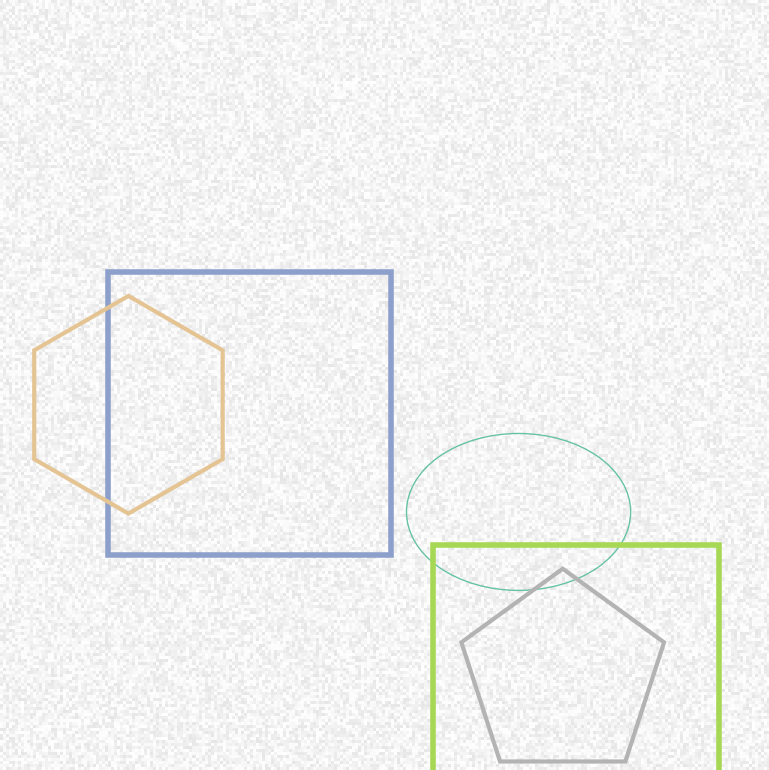[{"shape": "oval", "thickness": 0.5, "radius": 0.73, "center": [0.673, 0.335]}, {"shape": "square", "thickness": 2, "radius": 0.92, "center": [0.324, 0.463]}, {"shape": "square", "thickness": 2, "radius": 0.93, "center": [0.748, 0.106]}, {"shape": "hexagon", "thickness": 1.5, "radius": 0.71, "center": [0.167, 0.474]}, {"shape": "pentagon", "thickness": 1.5, "radius": 0.69, "center": [0.731, 0.123]}]